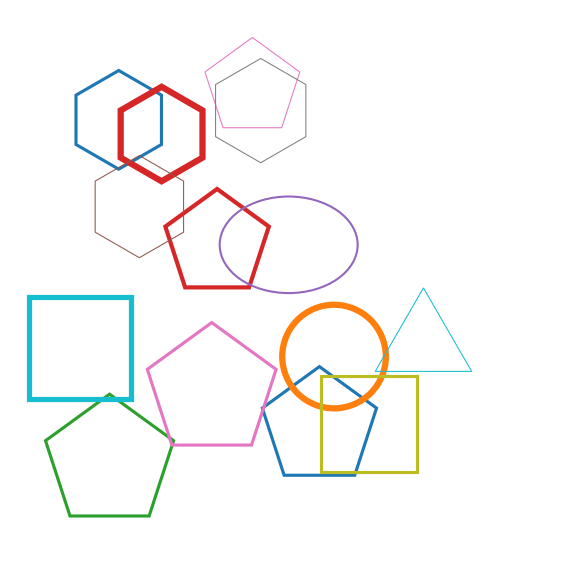[{"shape": "pentagon", "thickness": 1.5, "radius": 0.52, "center": [0.553, 0.26]}, {"shape": "hexagon", "thickness": 1.5, "radius": 0.43, "center": [0.206, 0.792]}, {"shape": "circle", "thickness": 3, "radius": 0.45, "center": [0.578, 0.382]}, {"shape": "pentagon", "thickness": 1.5, "radius": 0.58, "center": [0.19, 0.2]}, {"shape": "hexagon", "thickness": 3, "radius": 0.41, "center": [0.28, 0.767]}, {"shape": "pentagon", "thickness": 2, "radius": 0.47, "center": [0.376, 0.578]}, {"shape": "oval", "thickness": 1, "radius": 0.6, "center": [0.5, 0.575]}, {"shape": "hexagon", "thickness": 0.5, "radius": 0.44, "center": [0.241, 0.641]}, {"shape": "pentagon", "thickness": 0.5, "radius": 0.43, "center": [0.437, 0.848]}, {"shape": "pentagon", "thickness": 1.5, "radius": 0.59, "center": [0.367, 0.323]}, {"shape": "hexagon", "thickness": 0.5, "radius": 0.45, "center": [0.451, 0.808]}, {"shape": "square", "thickness": 1.5, "radius": 0.41, "center": [0.639, 0.265]}, {"shape": "square", "thickness": 2.5, "radius": 0.44, "center": [0.138, 0.397]}, {"shape": "triangle", "thickness": 0.5, "radius": 0.48, "center": [0.733, 0.404]}]